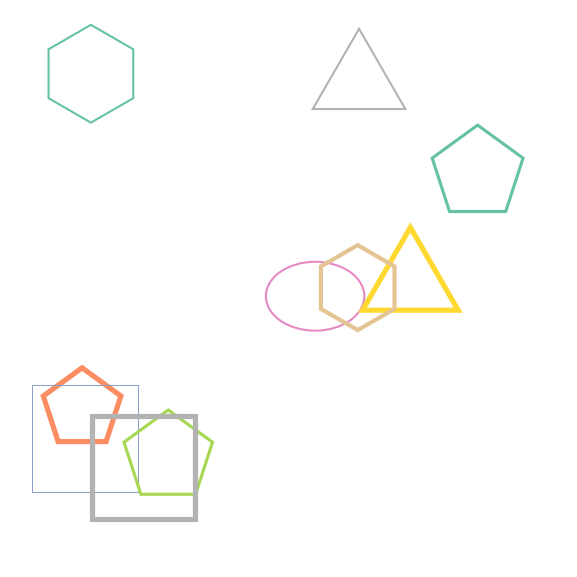[{"shape": "hexagon", "thickness": 1, "radius": 0.42, "center": [0.157, 0.871]}, {"shape": "pentagon", "thickness": 1.5, "radius": 0.41, "center": [0.827, 0.7]}, {"shape": "pentagon", "thickness": 2.5, "radius": 0.35, "center": [0.142, 0.292]}, {"shape": "square", "thickness": 0.5, "radius": 0.46, "center": [0.147, 0.239]}, {"shape": "oval", "thickness": 1, "radius": 0.43, "center": [0.546, 0.486]}, {"shape": "pentagon", "thickness": 1.5, "radius": 0.4, "center": [0.291, 0.209]}, {"shape": "triangle", "thickness": 2.5, "radius": 0.48, "center": [0.711, 0.51]}, {"shape": "hexagon", "thickness": 2, "radius": 0.37, "center": [0.619, 0.501]}, {"shape": "square", "thickness": 2.5, "radius": 0.45, "center": [0.249, 0.19]}, {"shape": "triangle", "thickness": 1, "radius": 0.46, "center": [0.622, 0.857]}]